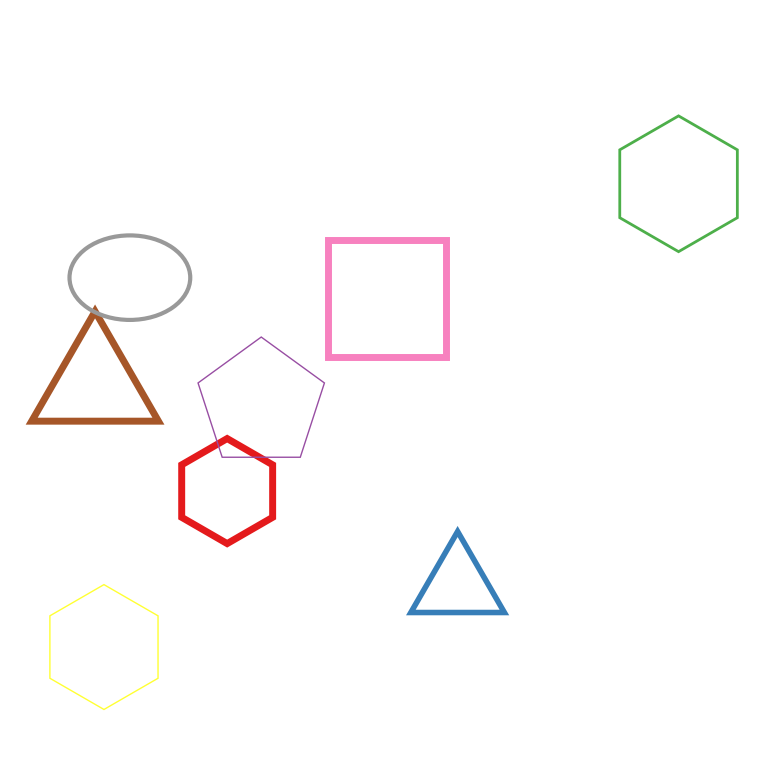[{"shape": "hexagon", "thickness": 2.5, "radius": 0.34, "center": [0.295, 0.362]}, {"shape": "triangle", "thickness": 2, "radius": 0.35, "center": [0.594, 0.24]}, {"shape": "hexagon", "thickness": 1, "radius": 0.44, "center": [0.881, 0.761]}, {"shape": "pentagon", "thickness": 0.5, "radius": 0.43, "center": [0.339, 0.476]}, {"shape": "hexagon", "thickness": 0.5, "radius": 0.41, "center": [0.135, 0.16]}, {"shape": "triangle", "thickness": 2.5, "radius": 0.48, "center": [0.123, 0.501]}, {"shape": "square", "thickness": 2.5, "radius": 0.38, "center": [0.502, 0.612]}, {"shape": "oval", "thickness": 1.5, "radius": 0.39, "center": [0.169, 0.639]}]